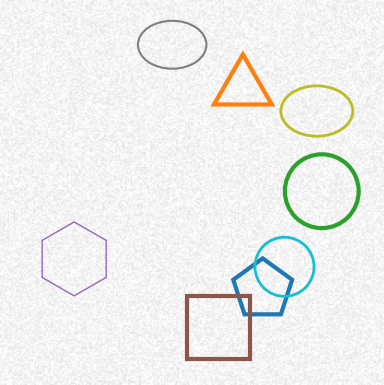[{"shape": "pentagon", "thickness": 3, "radius": 0.4, "center": [0.682, 0.249]}, {"shape": "triangle", "thickness": 3, "radius": 0.43, "center": [0.631, 0.772]}, {"shape": "circle", "thickness": 3, "radius": 0.48, "center": [0.836, 0.503]}, {"shape": "hexagon", "thickness": 1, "radius": 0.48, "center": [0.193, 0.328]}, {"shape": "square", "thickness": 3, "radius": 0.41, "center": [0.567, 0.149]}, {"shape": "oval", "thickness": 1.5, "radius": 0.44, "center": [0.447, 0.884]}, {"shape": "oval", "thickness": 2, "radius": 0.47, "center": [0.823, 0.712]}, {"shape": "circle", "thickness": 2, "radius": 0.38, "center": [0.739, 0.307]}]